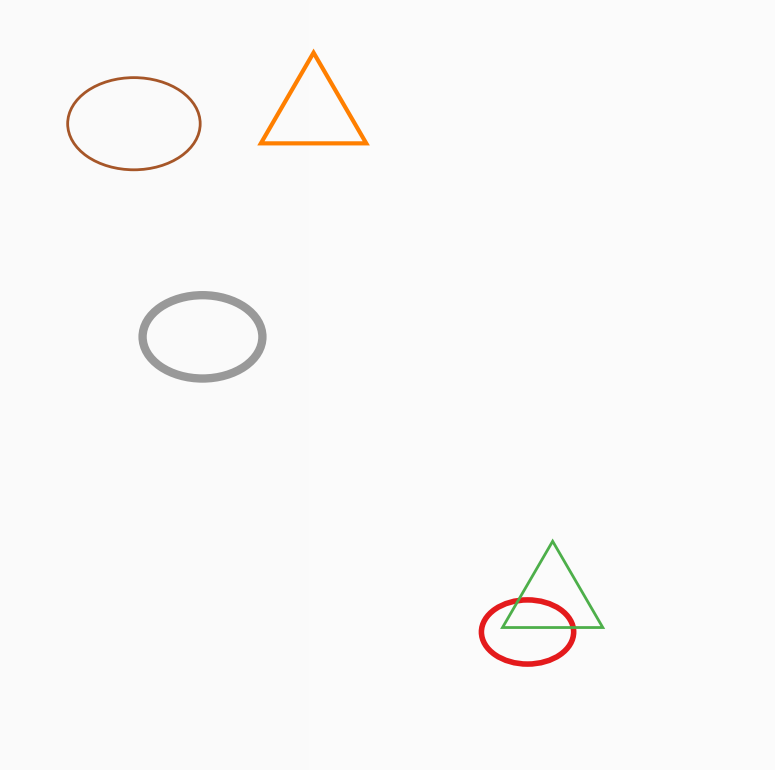[{"shape": "oval", "thickness": 2, "radius": 0.3, "center": [0.681, 0.179]}, {"shape": "triangle", "thickness": 1, "radius": 0.37, "center": [0.713, 0.222]}, {"shape": "triangle", "thickness": 1.5, "radius": 0.39, "center": [0.405, 0.853]}, {"shape": "oval", "thickness": 1, "radius": 0.43, "center": [0.173, 0.839]}, {"shape": "oval", "thickness": 3, "radius": 0.39, "center": [0.261, 0.563]}]